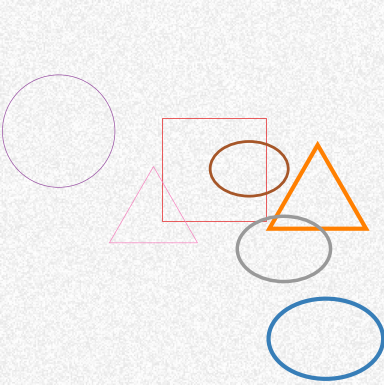[{"shape": "square", "thickness": 0.5, "radius": 0.67, "center": [0.556, 0.56]}, {"shape": "oval", "thickness": 3, "radius": 0.74, "center": [0.846, 0.12]}, {"shape": "circle", "thickness": 0.5, "radius": 0.73, "center": [0.152, 0.659]}, {"shape": "triangle", "thickness": 3, "radius": 0.73, "center": [0.825, 0.478]}, {"shape": "oval", "thickness": 2, "radius": 0.51, "center": [0.647, 0.561]}, {"shape": "triangle", "thickness": 0.5, "radius": 0.66, "center": [0.399, 0.435]}, {"shape": "oval", "thickness": 2.5, "radius": 0.61, "center": [0.737, 0.353]}]